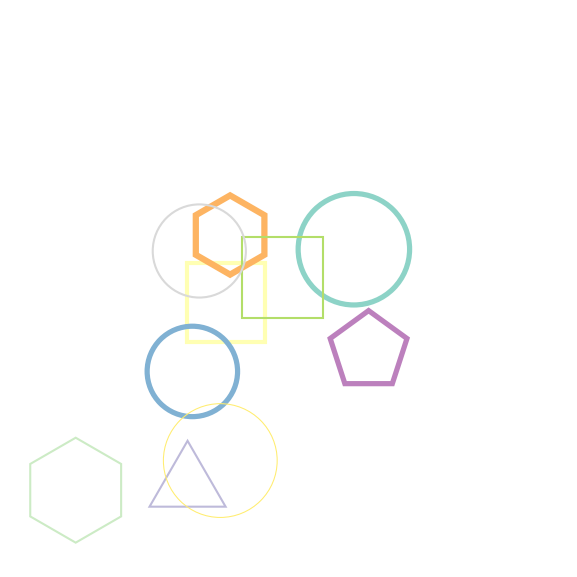[{"shape": "circle", "thickness": 2.5, "radius": 0.48, "center": [0.613, 0.568]}, {"shape": "square", "thickness": 2, "radius": 0.34, "center": [0.391, 0.476]}, {"shape": "triangle", "thickness": 1, "radius": 0.38, "center": [0.325, 0.16]}, {"shape": "circle", "thickness": 2.5, "radius": 0.39, "center": [0.333, 0.356]}, {"shape": "hexagon", "thickness": 3, "radius": 0.34, "center": [0.398, 0.592]}, {"shape": "square", "thickness": 1, "radius": 0.35, "center": [0.489, 0.518]}, {"shape": "circle", "thickness": 1, "radius": 0.4, "center": [0.345, 0.565]}, {"shape": "pentagon", "thickness": 2.5, "radius": 0.35, "center": [0.638, 0.391]}, {"shape": "hexagon", "thickness": 1, "radius": 0.45, "center": [0.131, 0.15]}, {"shape": "circle", "thickness": 0.5, "radius": 0.49, "center": [0.381, 0.202]}]